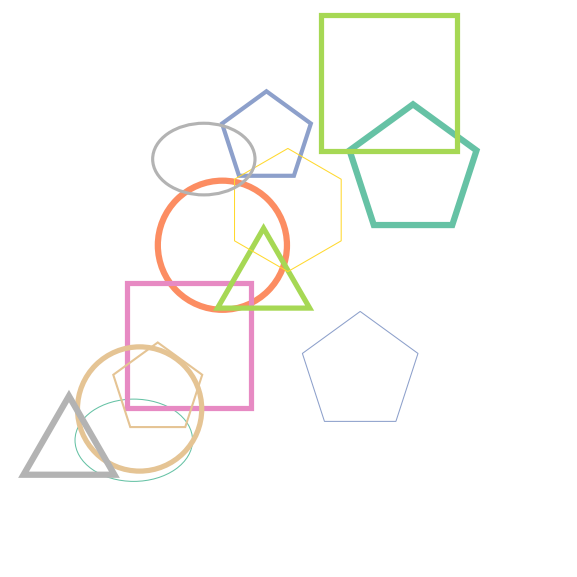[{"shape": "pentagon", "thickness": 3, "radius": 0.58, "center": [0.715, 0.703]}, {"shape": "oval", "thickness": 0.5, "radius": 0.51, "center": [0.232, 0.237]}, {"shape": "circle", "thickness": 3, "radius": 0.56, "center": [0.385, 0.574]}, {"shape": "pentagon", "thickness": 0.5, "radius": 0.53, "center": [0.624, 0.355]}, {"shape": "pentagon", "thickness": 2, "radius": 0.4, "center": [0.461, 0.76]}, {"shape": "square", "thickness": 2.5, "radius": 0.54, "center": [0.328, 0.401]}, {"shape": "triangle", "thickness": 2.5, "radius": 0.46, "center": [0.456, 0.512]}, {"shape": "square", "thickness": 2.5, "radius": 0.59, "center": [0.674, 0.856]}, {"shape": "hexagon", "thickness": 0.5, "radius": 0.53, "center": [0.498, 0.635]}, {"shape": "circle", "thickness": 2.5, "radius": 0.54, "center": [0.242, 0.291]}, {"shape": "pentagon", "thickness": 1, "radius": 0.4, "center": [0.273, 0.325]}, {"shape": "oval", "thickness": 1.5, "radius": 0.44, "center": [0.353, 0.724]}, {"shape": "triangle", "thickness": 3, "radius": 0.45, "center": [0.119, 0.222]}]